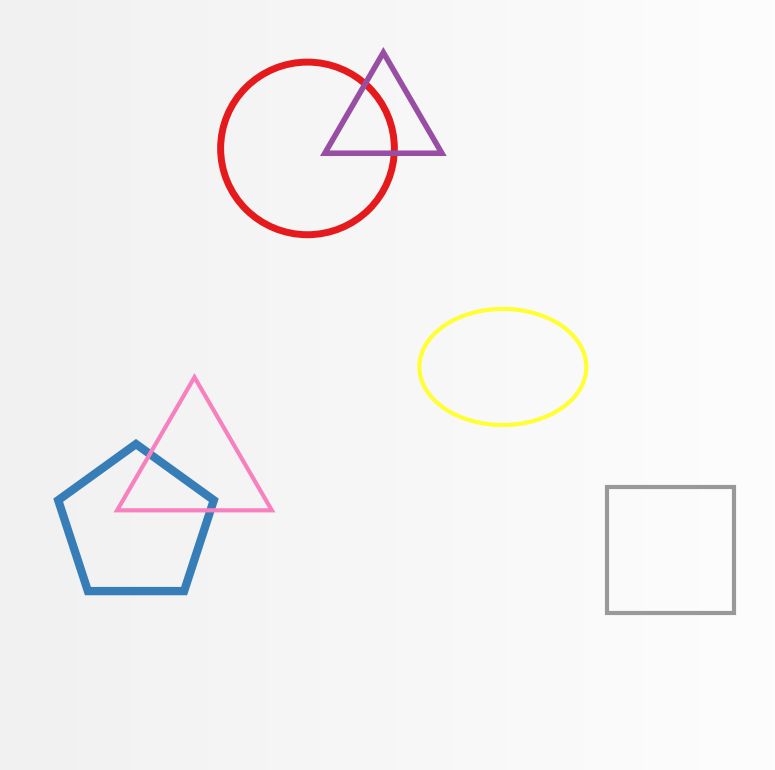[{"shape": "circle", "thickness": 2.5, "radius": 0.56, "center": [0.397, 0.807]}, {"shape": "pentagon", "thickness": 3, "radius": 0.53, "center": [0.175, 0.318]}, {"shape": "triangle", "thickness": 2, "radius": 0.44, "center": [0.495, 0.845]}, {"shape": "oval", "thickness": 1.5, "radius": 0.54, "center": [0.649, 0.523]}, {"shape": "triangle", "thickness": 1.5, "radius": 0.58, "center": [0.251, 0.395]}, {"shape": "square", "thickness": 1.5, "radius": 0.41, "center": [0.865, 0.286]}]